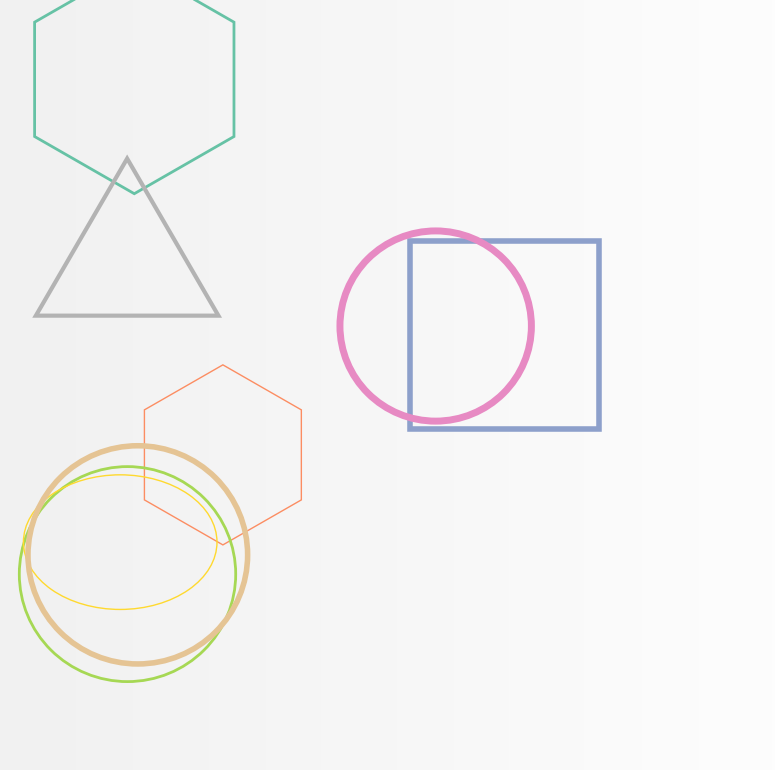[{"shape": "hexagon", "thickness": 1, "radius": 0.74, "center": [0.173, 0.897]}, {"shape": "hexagon", "thickness": 0.5, "radius": 0.58, "center": [0.288, 0.409]}, {"shape": "square", "thickness": 2, "radius": 0.61, "center": [0.651, 0.565]}, {"shape": "circle", "thickness": 2.5, "radius": 0.62, "center": [0.562, 0.577]}, {"shape": "circle", "thickness": 1, "radius": 0.7, "center": [0.165, 0.254]}, {"shape": "oval", "thickness": 0.5, "radius": 0.62, "center": [0.155, 0.296]}, {"shape": "circle", "thickness": 2, "radius": 0.71, "center": [0.178, 0.279]}, {"shape": "triangle", "thickness": 1.5, "radius": 0.68, "center": [0.164, 0.658]}]